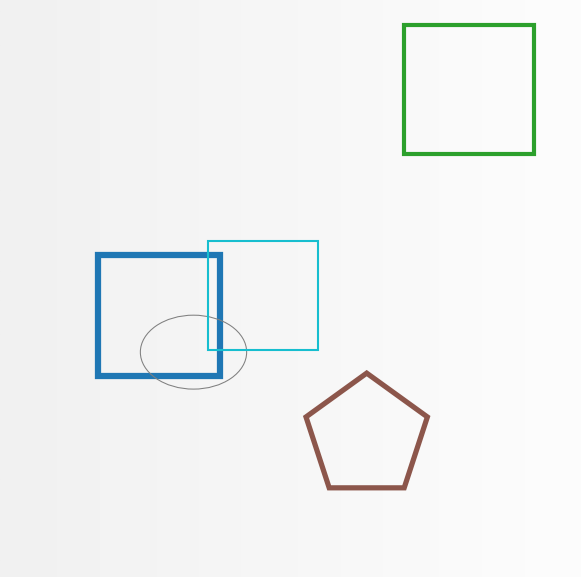[{"shape": "square", "thickness": 3, "radius": 0.52, "center": [0.274, 0.453]}, {"shape": "square", "thickness": 2, "radius": 0.56, "center": [0.807, 0.844]}, {"shape": "pentagon", "thickness": 2.5, "radius": 0.55, "center": [0.631, 0.243]}, {"shape": "oval", "thickness": 0.5, "radius": 0.46, "center": [0.333, 0.389]}, {"shape": "square", "thickness": 1, "radius": 0.47, "center": [0.452, 0.487]}]